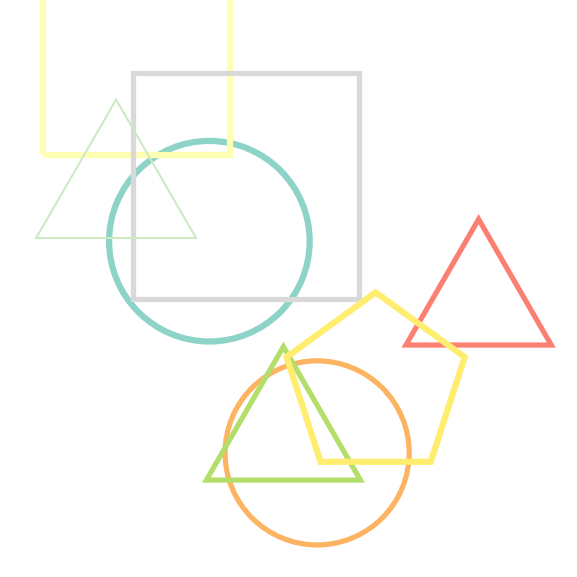[{"shape": "circle", "thickness": 3, "radius": 0.87, "center": [0.363, 0.581]}, {"shape": "square", "thickness": 3, "radius": 0.81, "center": [0.236, 0.892]}, {"shape": "triangle", "thickness": 2.5, "radius": 0.73, "center": [0.829, 0.474]}, {"shape": "circle", "thickness": 2.5, "radius": 0.8, "center": [0.549, 0.215]}, {"shape": "triangle", "thickness": 2.5, "radius": 0.77, "center": [0.491, 0.245]}, {"shape": "square", "thickness": 2.5, "radius": 0.98, "center": [0.426, 0.676]}, {"shape": "triangle", "thickness": 1, "radius": 0.8, "center": [0.201, 0.667]}, {"shape": "pentagon", "thickness": 3, "radius": 0.81, "center": [0.65, 0.331]}]